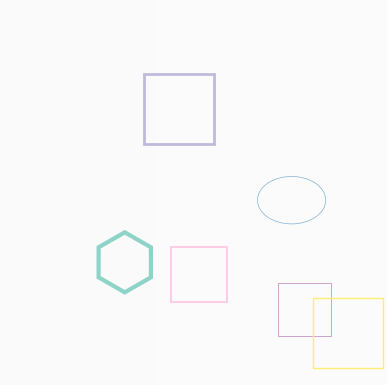[{"shape": "hexagon", "thickness": 3, "radius": 0.39, "center": [0.322, 0.319]}, {"shape": "square", "thickness": 2, "radius": 0.45, "center": [0.463, 0.717]}, {"shape": "oval", "thickness": 0.5, "radius": 0.44, "center": [0.753, 0.48]}, {"shape": "square", "thickness": 1.5, "radius": 0.36, "center": [0.514, 0.287]}, {"shape": "square", "thickness": 0.5, "radius": 0.34, "center": [0.785, 0.196]}, {"shape": "square", "thickness": 1, "radius": 0.45, "center": [0.898, 0.135]}]